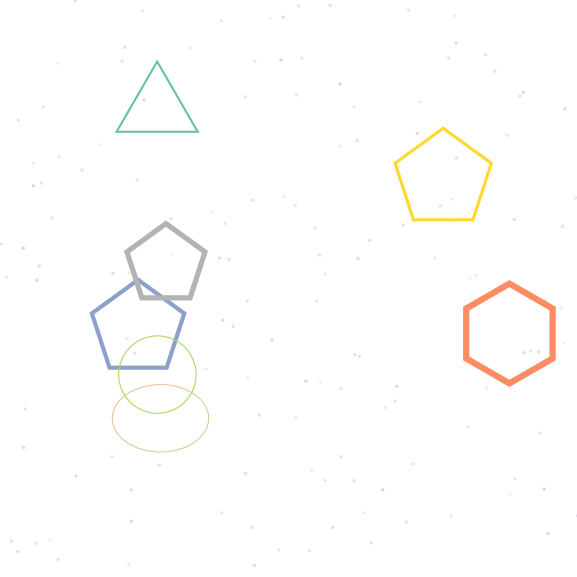[{"shape": "triangle", "thickness": 1, "radius": 0.41, "center": [0.272, 0.811]}, {"shape": "hexagon", "thickness": 3, "radius": 0.43, "center": [0.882, 0.422]}, {"shape": "pentagon", "thickness": 2, "radius": 0.42, "center": [0.239, 0.43]}, {"shape": "circle", "thickness": 0.5, "radius": 0.34, "center": [0.273, 0.35]}, {"shape": "pentagon", "thickness": 1.5, "radius": 0.44, "center": [0.767, 0.689]}, {"shape": "oval", "thickness": 0.5, "radius": 0.42, "center": [0.278, 0.275]}, {"shape": "pentagon", "thickness": 2.5, "radius": 0.36, "center": [0.287, 0.541]}]